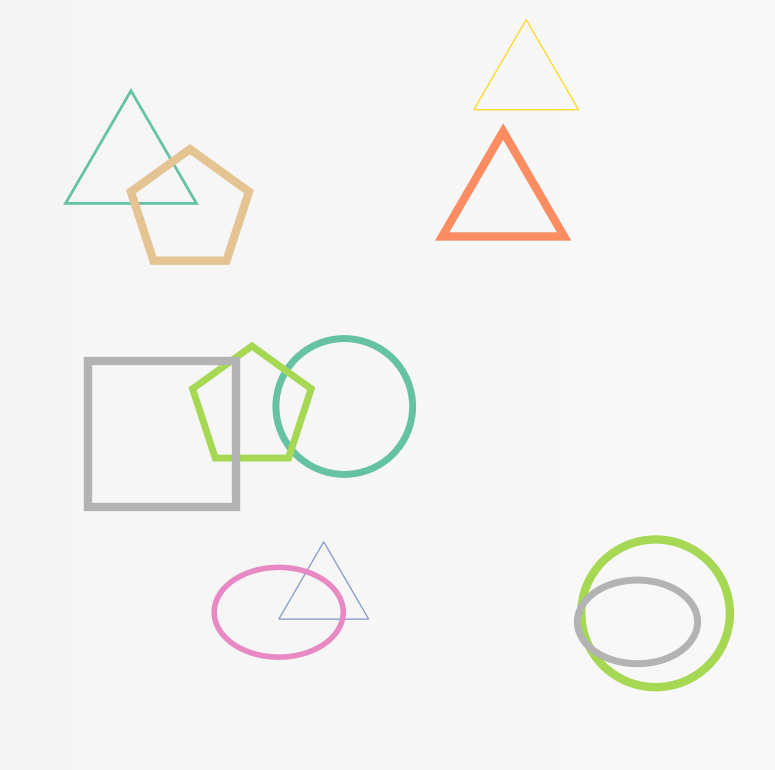[{"shape": "circle", "thickness": 2.5, "radius": 0.44, "center": [0.444, 0.472]}, {"shape": "triangle", "thickness": 1, "radius": 0.49, "center": [0.169, 0.785]}, {"shape": "triangle", "thickness": 3, "radius": 0.45, "center": [0.649, 0.738]}, {"shape": "triangle", "thickness": 0.5, "radius": 0.33, "center": [0.418, 0.229]}, {"shape": "oval", "thickness": 2, "radius": 0.42, "center": [0.36, 0.205]}, {"shape": "circle", "thickness": 3, "radius": 0.48, "center": [0.846, 0.203]}, {"shape": "pentagon", "thickness": 2.5, "radius": 0.4, "center": [0.325, 0.47]}, {"shape": "triangle", "thickness": 0.5, "radius": 0.39, "center": [0.679, 0.896]}, {"shape": "pentagon", "thickness": 3, "radius": 0.4, "center": [0.245, 0.726]}, {"shape": "square", "thickness": 3, "radius": 0.47, "center": [0.209, 0.437]}, {"shape": "oval", "thickness": 2.5, "radius": 0.39, "center": [0.823, 0.192]}]